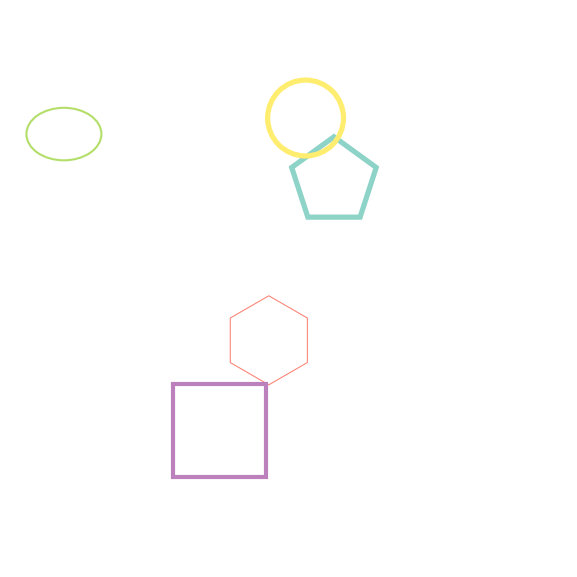[{"shape": "pentagon", "thickness": 2.5, "radius": 0.38, "center": [0.578, 0.685]}, {"shape": "hexagon", "thickness": 0.5, "radius": 0.39, "center": [0.465, 0.41]}, {"shape": "oval", "thickness": 1, "radius": 0.32, "center": [0.111, 0.767]}, {"shape": "square", "thickness": 2, "radius": 0.41, "center": [0.38, 0.254]}, {"shape": "circle", "thickness": 2.5, "radius": 0.33, "center": [0.529, 0.795]}]